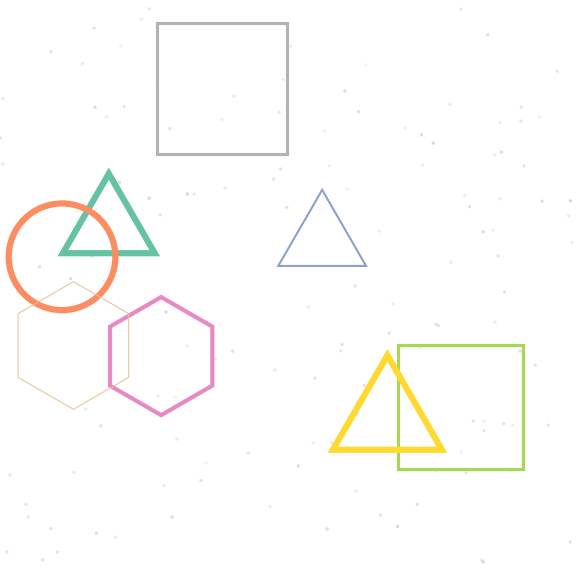[{"shape": "triangle", "thickness": 3, "radius": 0.46, "center": [0.188, 0.607]}, {"shape": "circle", "thickness": 3, "radius": 0.46, "center": [0.107, 0.554]}, {"shape": "triangle", "thickness": 1, "radius": 0.44, "center": [0.558, 0.583]}, {"shape": "hexagon", "thickness": 2, "radius": 0.51, "center": [0.279, 0.382]}, {"shape": "square", "thickness": 1.5, "radius": 0.54, "center": [0.797, 0.294]}, {"shape": "triangle", "thickness": 3, "radius": 0.55, "center": [0.671, 0.275]}, {"shape": "hexagon", "thickness": 0.5, "radius": 0.55, "center": [0.127, 0.401]}, {"shape": "square", "thickness": 1.5, "radius": 0.56, "center": [0.384, 0.846]}]